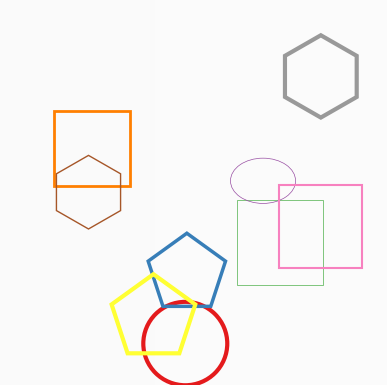[{"shape": "circle", "thickness": 3, "radius": 0.54, "center": [0.478, 0.108]}, {"shape": "pentagon", "thickness": 2.5, "radius": 0.52, "center": [0.482, 0.289]}, {"shape": "square", "thickness": 0.5, "radius": 0.56, "center": [0.722, 0.37]}, {"shape": "oval", "thickness": 0.5, "radius": 0.42, "center": [0.679, 0.53]}, {"shape": "square", "thickness": 2, "radius": 0.49, "center": [0.238, 0.614]}, {"shape": "pentagon", "thickness": 3, "radius": 0.57, "center": [0.396, 0.174]}, {"shape": "hexagon", "thickness": 1, "radius": 0.48, "center": [0.228, 0.501]}, {"shape": "square", "thickness": 1.5, "radius": 0.54, "center": [0.826, 0.412]}, {"shape": "hexagon", "thickness": 3, "radius": 0.53, "center": [0.828, 0.802]}]